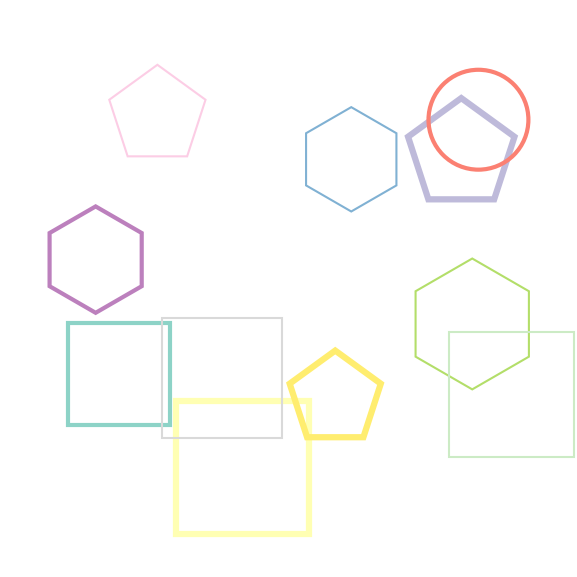[{"shape": "square", "thickness": 2, "radius": 0.44, "center": [0.206, 0.352]}, {"shape": "square", "thickness": 3, "radius": 0.58, "center": [0.42, 0.19]}, {"shape": "pentagon", "thickness": 3, "radius": 0.48, "center": [0.799, 0.732]}, {"shape": "circle", "thickness": 2, "radius": 0.43, "center": [0.828, 0.792]}, {"shape": "hexagon", "thickness": 1, "radius": 0.45, "center": [0.608, 0.723]}, {"shape": "hexagon", "thickness": 1, "radius": 0.57, "center": [0.818, 0.438]}, {"shape": "pentagon", "thickness": 1, "radius": 0.44, "center": [0.273, 0.799]}, {"shape": "square", "thickness": 1, "radius": 0.52, "center": [0.385, 0.344]}, {"shape": "hexagon", "thickness": 2, "radius": 0.46, "center": [0.166, 0.55]}, {"shape": "square", "thickness": 1, "radius": 0.54, "center": [0.886, 0.317]}, {"shape": "pentagon", "thickness": 3, "radius": 0.41, "center": [0.581, 0.309]}]